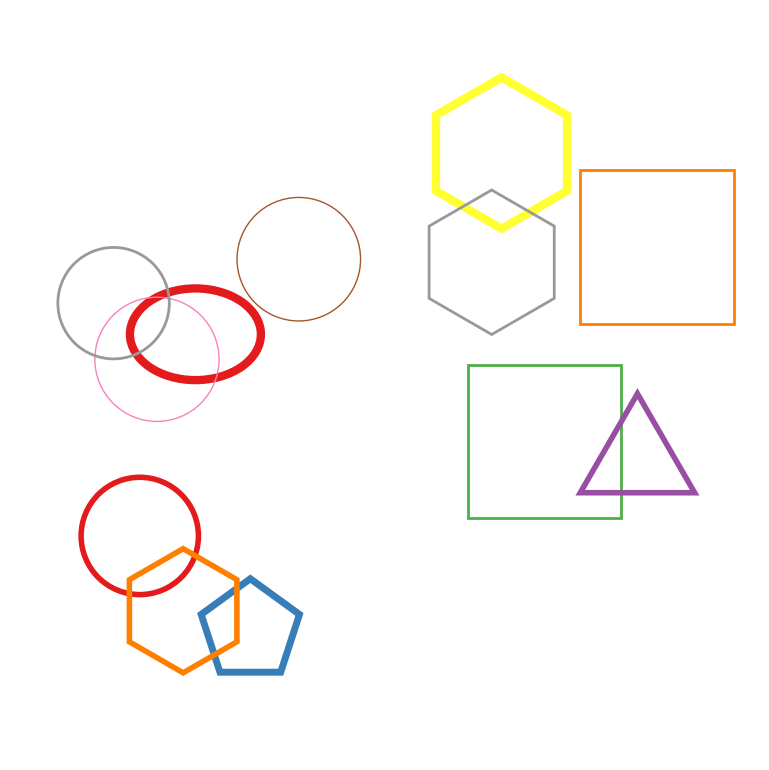[{"shape": "oval", "thickness": 3, "radius": 0.43, "center": [0.254, 0.566]}, {"shape": "circle", "thickness": 2, "radius": 0.38, "center": [0.182, 0.304]}, {"shape": "pentagon", "thickness": 2.5, "radius": 0.34, "center": [0.325, 0.181]}, {"shape": "square", "thickness": 1, "radius": 0.5, "center": [0.708, 0.427]}, {"shape": "triangle", "thickness": 2, "radius": 0.43, "center": [0.828, 0.403]}, {"shape": "square", "thickness": 1, "radius": 0.5, "center": [0.853, 0.679]}, {"shape": "hexagon", "thickness": 2, "radius": 0.4, "center": [0.238, 0.207]}, {"shape": "hexagon", "thickness": 3, "radius": 0.49, "center": [0.651, 0.801]}, {"shape": "circle", "thickness": 0.5, "radius": 0.4, "center": [0.388, 0.663]}, {"shape": "circle", "thickness": 0.5, "radius": 0.4, "center": [0.204, 0.533]}, {"shape": "circle", "thickness": 1, "radius": 0.36, "center": [0.148, 0.606]}, {"shape": "hexagon", "thickness": 1, "radius": 0.47, "center": [0.639, 0.659]}]